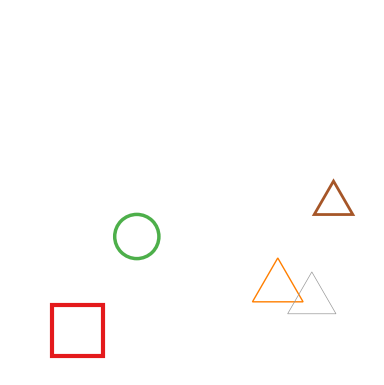[{"shape": "square", "thickness": 3, "radius": 0.33, "center": [0.201, 0.142]}, {"shape": "circle", "thickness": 2.5, "radius": 0.29, "center": [0.355, 0.386]}, {"shape": "triangle", "thickness": 1, "radius": 0.38, "center": [0.721, 0.254]}, {"shape": "triangle", "thickness": 2, "radius": 0.29, "center": [0.866, 0.472]}, {"shape": "triangle", "thickness": 0.5, "radius": 0.36, "center": [0.81, 0.221]}]